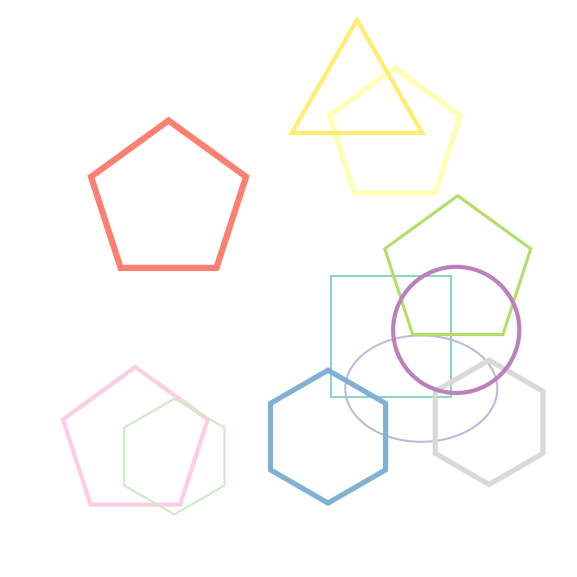[{"shape": "square", "thickness": 1, "radius": 0.52, "center": [0.677, 0.416]}, {"shape": "pentagon", "thickness": 2.5, "radius": 0.6, "center": [0.684, 0.762]}, {"shape": "oval", "thickness": 1, "radius": 0.66, "center": [0.73, 0.326]}, {"shape": "pentagon", "thickness": 3, "radius": 0.71, "center": [0.292, 0.649]}, {"shape": "hexagon", "thickness": 2.5, "radius": 0.58, "center": [0.568, 0.243]}, {"shape": "pentagon", "thickness": 1.5, "radius": 0.66, "center": [0.793, 0.527]}, {"shape": "pentagon", "thickness": 2, "radius": 0.66, "center": [0.234, 0.232]}, {"shape": "hexagon", "thickness": 2.5, "radius": 0.54, "center": [0.847, 0.268]}, {"shape": "circle", "thickness": 2, "radius": 0.55, "center": [0.79, 0.428]}, {"shape": "hexagon", "thickness": 1, "radius": 0.5, "center": [0.302, 0.209]}, {"shape": "triangle", "thickness": 2, "radius": 0.65, "center": [0.618, 0.834]}]